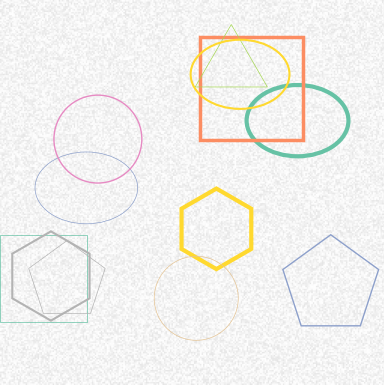[{"shape": "square", "thickness": 0.5, "radius": 0.56, "center": [0.114, 0.277]}, {"shape": "oval", "thickness": 3, "radius": 0.66, "center": [0.773, 0.687]}, {"shape": "square", "thickness": 2.5, "radius": 0.67, "center": [0.654, 0.77]}, {"shape": "oval", "thickness": 0.5, "radius": 0.67, "center": [0.224, 0.512]}, {"shape": "pentagon", "thickness": 1, "radius": 0.65, "center": [0.859, 0.26]}, {"shape": "circle", "thickness": 1, "radius": 0.57, "center": [0.254, 0.639]}, {"shape": "triangle", "thickness": 0.5, "radius": 0.54, "center": [0.601, 0.828]}, {"shape": "oval", "thickness": 1.5, "radius": 0.64, "center": [0.624, 0.807]}, {"shape": "hexagon", "thickness": 3, "radius": 0.52, "center": [0.562, 0.406]}, {"shape": "circle", "thickness": 0.5, "radius": 0.55, "center": [0.51, 0.225]}, {"shape": "hexagon", "thickness": 1.5, "radius": 0.58, "center": [0.132, 0.283]}, {"shape": "pentagon", "thickness": 0.5, "radius": 0.52, "center": [0.174, 0.271]}]